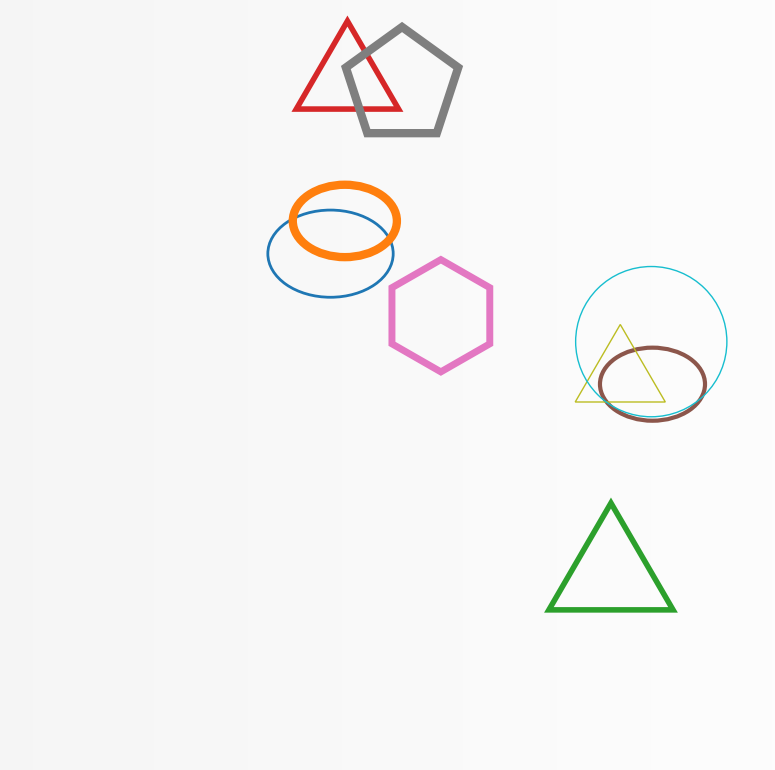[{"shape": "oval", "thickness": 1, "radius": 0.4, "center": [0.426, 0.671]}, {"shape": "oval", "thickness": 3, "radius": 0.34, "center": [0.445, 0.713]}, {"shape": "triangle", "thickness": 2, "radius": 0.46, "center": [0.788, 0.254]}, {"shape": "triangle", "thickness": 2, "radius": 0.38, "center": [0.448, 0.896]}, {"shape": "oval", "thickness": 1.5, "radius": 0.34, "center": [0.842, 0.501]}, {"shape": "hexagon", "thickness": 2.5, "radius": 0.36, "center": [0.569, 0.59]}, {"shape": "pentagon", "thickness": 3, "radius": 0.38, "center": [0.519, 0.889]}, {"shape": "triangle", "thickness": 0.5, "radius": 0.34, "center": [0.8, 0.511]}, {"shape": "circle", "thickness": 0.5, "radius": 0.49, "center": [0.84, 0.556]}]